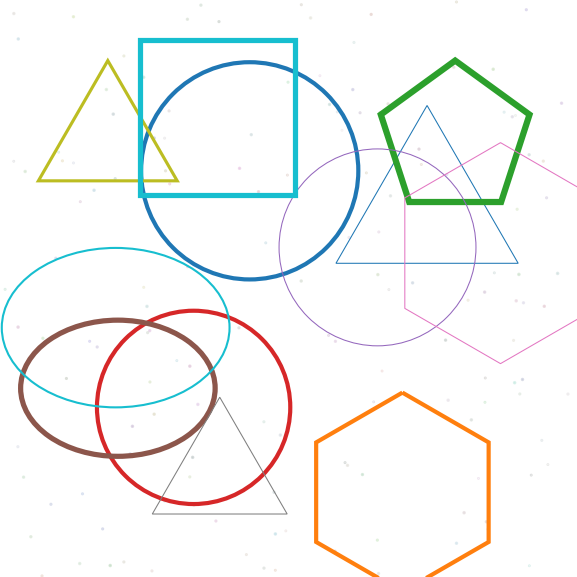[{"shape": "circle", "thickness": 2, "radius": 0.94, "center": [0.432, 0.703]}, {"shape": "triangle", "thickness": 0.5, "radius": 0.91, "center": [0.74, 0.634]}, {"shape": "hexagon", "thickness": 2, "radius": 0.86, "center": [0.697, 0.147]}, {"shape": "pentagon", "thickness": 3, "radius": 0.68, "center": [0.788, 0.759]}, {"shape": "circle", "thickness": 2, "radius": 0.84, "center": [0.335, 0.294]}, {"shape": "circle", "thickness": 0.5, "radius": 0.85, "center": [0.654, 0.571]}, {"shape": "oval", "thickness": 2.5, "radius": 0.84, "center": [0.204, 0.327]}, {"shape": "hexagon", "thickness": 0.5, "radius": 0.96, "center": [0.867, 0.561]}, {"shape": "triangle", "thickness": 0.5, "radius": 0.67, "center": [0.38, 0.176]}, {"shape": "triangle", "thickness": 1.5, "radius": 0.69, "center": [0.187, 0.755]}, {"shape": "oval", "thickness": 1, "radius": 0.99, "center": [0.2, 0.432]}, {"shape": "square", "thickness": 2.5, "radius": 0.67, "center": [0.377, 0.795]}]